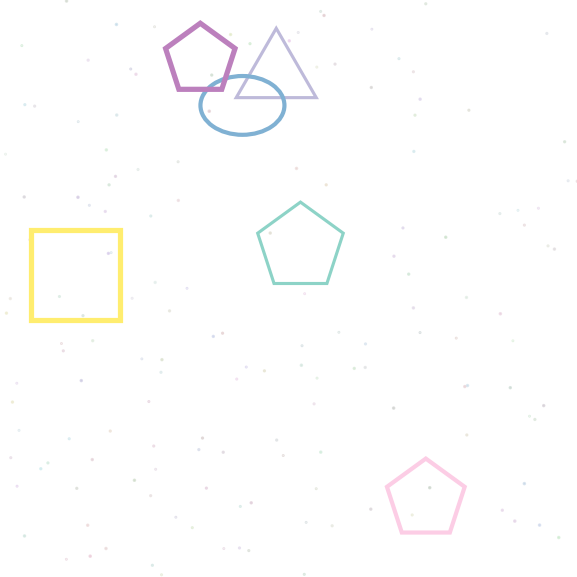[{"shape": "pentagon", "thickness": 1.5, "radius": 0.39, "center": [0.52, 0.571]}, {"shape": "triangle", "thickness": 1.5, "radius": 0.4, "center": [0.478, 0.87]}, {"shape": "oval", "thickness": 2, "radius": 0.36, "center": [0.42, 0.817]}, {"shape": "pentagon", "thickness": 2, "radius": 0.35, "center": [0.737, 0.134]}, {"shape": "pentagon", "thickness": 2.5, "radius": 0.32, "center": [0.347, 0.896]}, {"shape": "square", "thickness": 2.5, "radius": 0.39, "center": [0.131, 0.523]}]